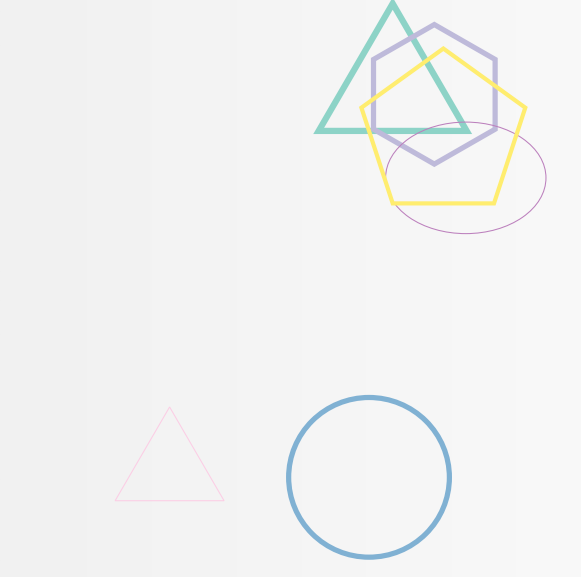[{"shape": "triangle", "thickness": 3, "radius": 0.74, "center": [0.676, 0.846]}, {"shape": "hexagon", "thickness": 2.5, "radius": 0.6, "center": [0.747, 0.836]}, {"shape": "circle", "thickness": 2.5, "radius": 0.69, "center": [0.635, 0.173]}, {"shape": "triangle", "thickness": 0.5, "radius": 0.54, "center": [0.292, 0.186]}, {"shape": "oval", "thickness": 0.5, "radius": 0.69, "center": [0.801, 0.691]}, {"shape": "pentagon", "thickness": 2, "radius": 0.74, "center": [0.763, 0.767]}]